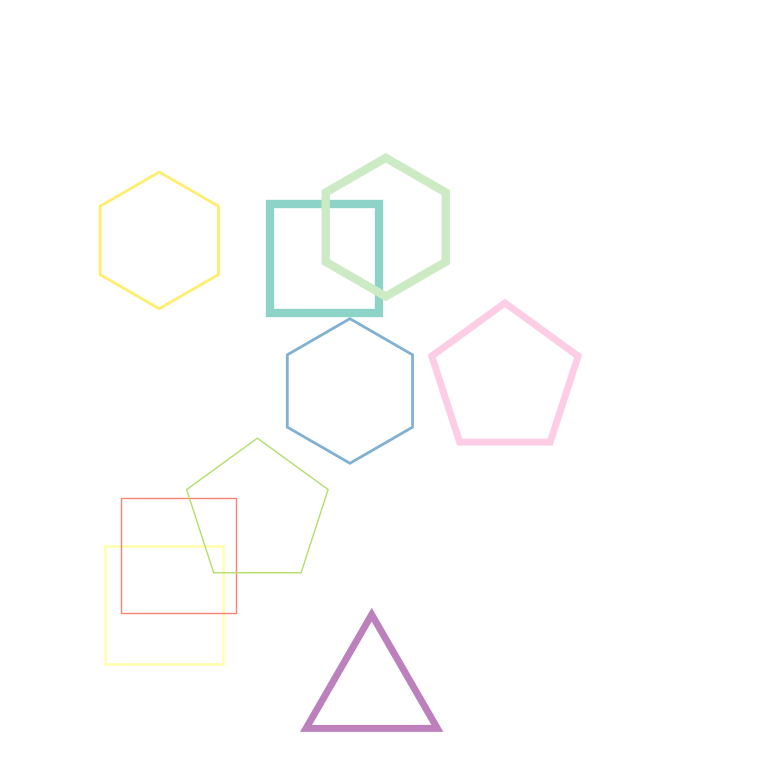[{"shape": "square", "thickness": 3, "radius": 0.35, "center": [0.422, 0.664]}, {"shape": "square", "thickness": 1, "radius": 0.38, "center": [0.213, 0.214]}, {"shape": "square", "thickness": 0.5, "radius": 0.37, "center": [0.232, 0.279]}, {"shape": "hexagon", "thickness": 1, "radius": 0.47, "center": [0.454, 0.492]}, {"shape": "pentagon", "thickness": 0.5, "radius": 0.48, "center": [0.334, 0.334]}, {"shape": "pentagon", "thickness": 2.5, "radius": 0.5, "center": [0.656, 0.507]}, {"shape": "triangle", "thickness": 2.5, "radius": 0.49, "center": [0.483, 0.103]}, {"shape": "hexagon", "thickness": 3, "radius": 0.45, "center": [0.501, 0.705]}, {"shape": "hexagon", "thickness": 1, "radius": 0.44, "center": [0.207, 0.688]}]